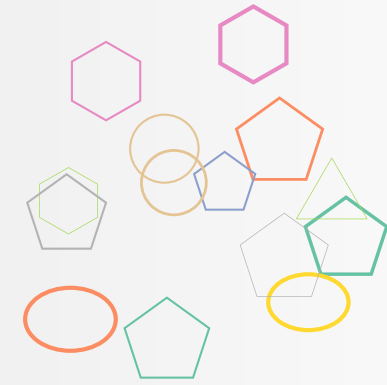[{"shape": "pentagon", "thickness": 1.5, "radius": 0.57, "center": [0.431, 0.112]}, {"shape": "pentagon", "thickness": 2.5, "radius": 0.55, "center": [0.893, 0.377]}, {"shape": "pentagon", "thickness": 2, "radius": 0.58, "center": [0.721, 0.629]}, {"shape": "oval", "thickness": 3, "radius": 0.58, "center": [0.182, 0.171]}, {"shape": "pentagon", "thickness": 1.5, "radius": 0.41, "center": [0.58, 0.523]}, {"shape": "hexagon", "thickness": 1.5, "radius": 0.51, "center": [0.274, 0.789]}, {"shape": "hexagon", "thickness": 3, "radius": 0.49, "center": [0.654, 0.885]}, {"shape": "hexagon", "thickness": 0.5, "radius": 0.43, "center": [0.177, 0.479]}, {"shape": "triangle", "thickness": 0.5, "radius": 0.53, "center": [0.856, 0.484]}, {"shape": "oval", "thickness": 3, "radius": 0.52, "center": [0.796, 0.215]}, {"shape": "circle", "thickness": 1.5, "radius": 0.44, "center": [0.424, 0.614]}, {"shape": "circle", "thickness": 2, "radius": 0.42, "center": [0.449, 0.526]}, {"shape": "pentagon", "thickness": 0.5, "radius": 0.6, "center": [0.734, 0.327]}, {"shape": "pentagon", "thickness": 1.5, "radius": 0.53, "center": [0.172, 0.441]}]